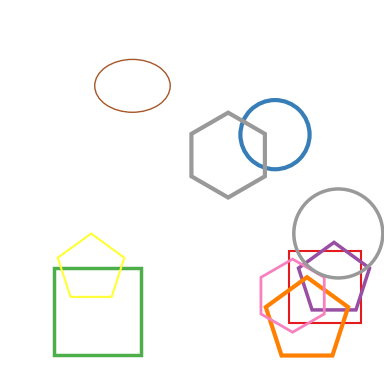[{"shape": "square", "thickness": 1.5, "radius": 0.47, "center": [0.844, 0.254]}, {"shape": "circle", "thickness": 3, "radius": 0.45, "center": [0.714, 0.65]}, {"shape": "square", "thickness": 2.5, "radius": 0.57, "center": [0.252, 0.191]}, {"shape": "pentagon", "thickness": 2.5, "radius": 0.48, "center": [0.868, 0.273]}, {"shape": "pentagon", "thickness": 3, "radius": 0.56, "center": [0.797, 0.168]}, {"shape": "pentagon", "thickness": 1.5, "radius": 0.45, "center": [0.237, 0.302]}, {"shape": "oval", "thickness": 1, "radius": 0.49, "center": [0.344, 0.777]}, {"shape": "hexagon", "thickness": 2, "radius": 0.47, "center": [0.76, 0.232]}, {"shape": "hexagon", "thickness": 3, "radius": 0.55, "center": [0.593, 0.597]}, {"shape": "circle", "thickness": 2.5, "radius": 0.58, "center": [0.879, 0.394]}]